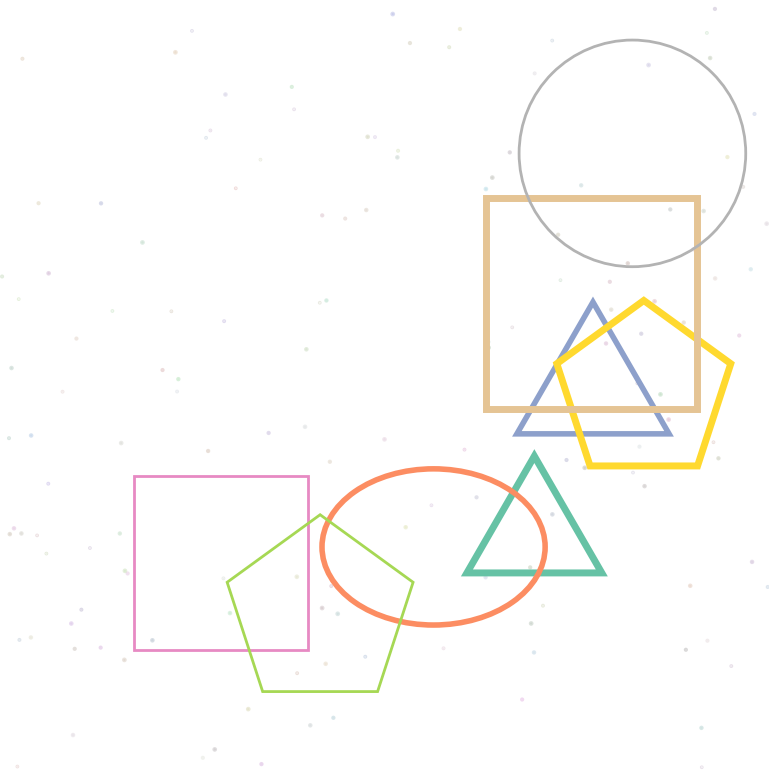[{"shape": "triangle", "thickness": 2.5, "radius": 0.51, "center": [0.694, 0.307]}, {"shape": "oval", "thickness": 2, "radius": 0.72, "center": [0.563, 0.29]}, {"shape": "triangle", "thickness": 2, "radius": 0.57, "center": [0.77, 0.494]}, {"shape": "square", "thickness": 1, "radius": 0.56, "center": [0.287, 0.269]}, {"shape": "pentagon", "thickness": 1, "radius": 0.63, "center": [0.416, 0.205]}, {"shape": "pentagon", "thickness": 2.5, "radius": 0.59, "center": [0.836, 0.491]}, {"shape": "square", "thickness": 2.5, "radius": 0.69, "center": [0.768, 0.606]}, {"shape": "circle", "thickness": 1, "radius": 0.74, "center": [0.821, 0.801]}]